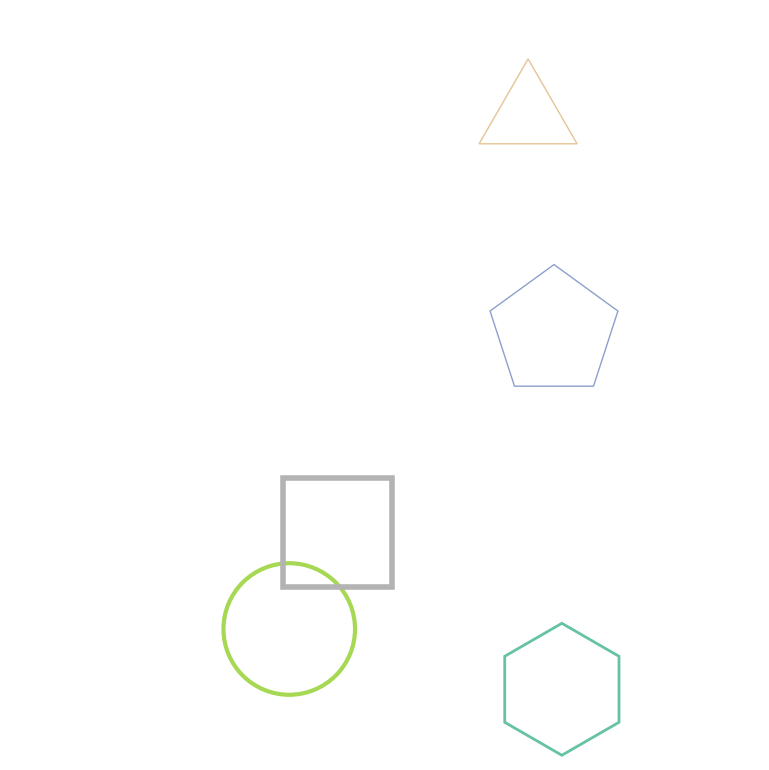[{"shape": "hexagon", "thickness": 1, "radius": 0.43, "center": [0.73, 0.105]}, {"shape": "pentagon", "thickness": 0.5, "radius": 0.44, "center": [0.719, 0.569]}, {"shape": "circle", "thickness": 1.5, "radius": 0.43, "center": [0.376, 0.183]}, {"shape": "triangle", "thickness": 0.5, "radius": 0.37, "center": [0.686, 0.85]}, {"shape": "square", "thickness": 2, "radius": 0.35, "center": [0.439, 0.308]}]